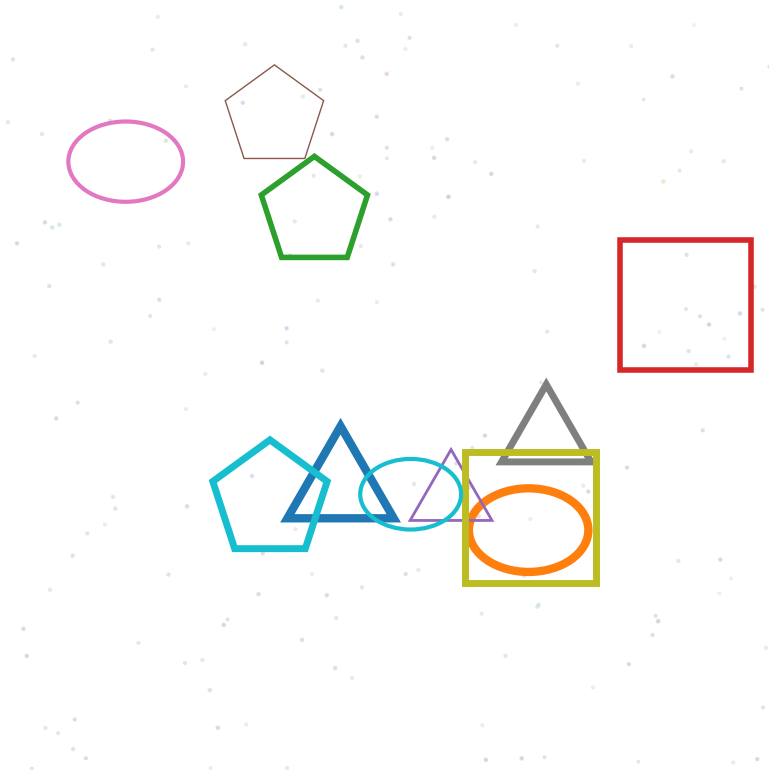[{"shape": "triangle", "thickness": 3, "radius": 0.4, "center": [0.442, 0.367]}, {"shape": "oval", "thickness": 3, "radius": 0.39, "center": [0.687, 0.312]}, {"shape": "pentagon", "thickness": 2, "radius": 0.36, "center": [0.408, 0.724]}, {"shape": "square", "thickness": 2, "radius": 0.42, "center": [0.891, 0.604]}, {"shape": "triangle", "thickness": 1, "radius": 0.31, "center": [0.586, 0.355]}, {"shape": "pentagon", "thickness": 0.5, "radius": 0.34, "center": [0.356, 0.849]}, {"shape": "oval", "thickness": 1.5, "radius": 0.37, "center": [0.163, 0.79]}, {"shape": "triangle", "thickness": 2.5, "radius": 0.34, "center": [0.709, 0.434]}, {"shape": "square", "thickness": 2.5, "radius": 0.43, "center": [0.689, 0.328]}, {"shape": "oval", "thickness": 1.5, "radius": 0.33, "center": [0.533, 0.358]}, {"shape": "pentagon", "thickness": 2.5, "radius": 0.39, "center": [0.351, 0.351]}]